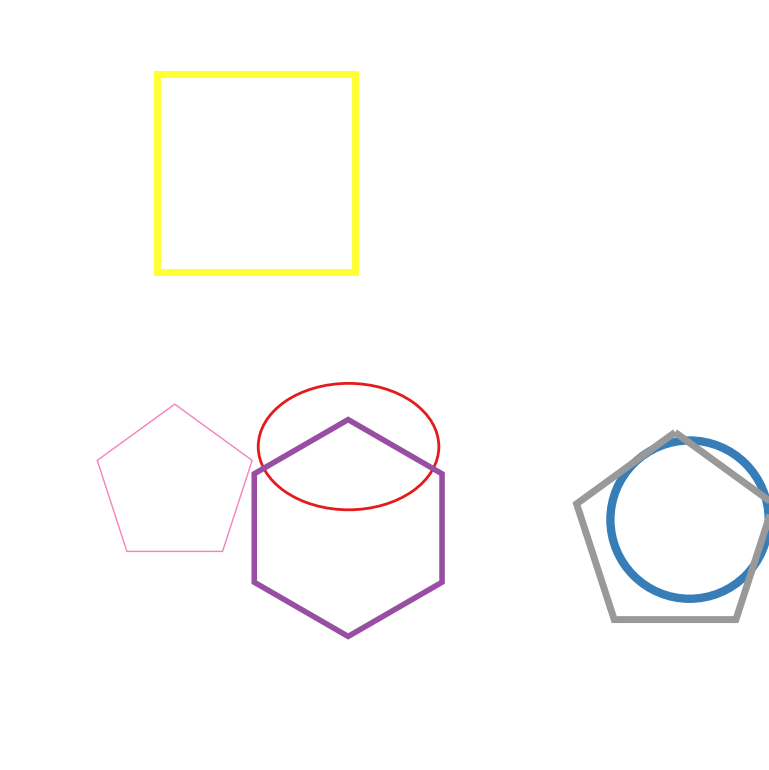[{"shape": "oval", "thickness": 1, "radius": 0.59, "center": [0.453, 0.42]}, {"shape": "circle", "thickness": 3, "radius": 0.51, "center": [0.896, 0.325]}, {"shape": "hexagon", "thickness": 2, "radius": 0.7, "center": [0.452, 0.314]}, {"shape": "square", "thickness": 2.5, "radius": 0.64, "center": [0.333, 0.775]}, {"shape": "pentagon", "thickness": 0.5, "radius": 0.53, "center": [0.227, 0.369]}, {"shape": "pentagon", "thickness": 2.5, "radius": 0.67, "center": [0.877, 0.304]}]